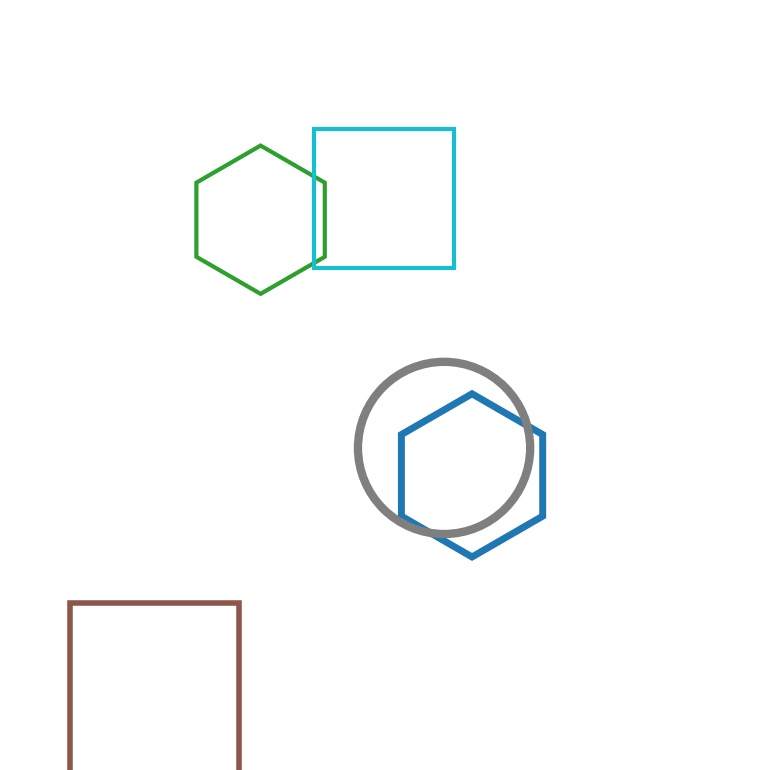[{"shape": "hexagon", "thickness": 2.5, "radius": 0.53, "center": [0.613, 0.383]}, {"shape": "hexagon", "thickness": 1.5, "radius": 0.48, "center": [0.338, 0.715]}, {"shape": "square", "thickness": 2, "radius": 0.55, "center": [0.2, 0.107]}, {"shape": "circle", "thickness": 3, "radius": 0.56, "center": [0.577, 0.418]}, {"shape": "square", "thickness": 1.5, "radius": 0.45, "center": [0.498, 0.742]}]